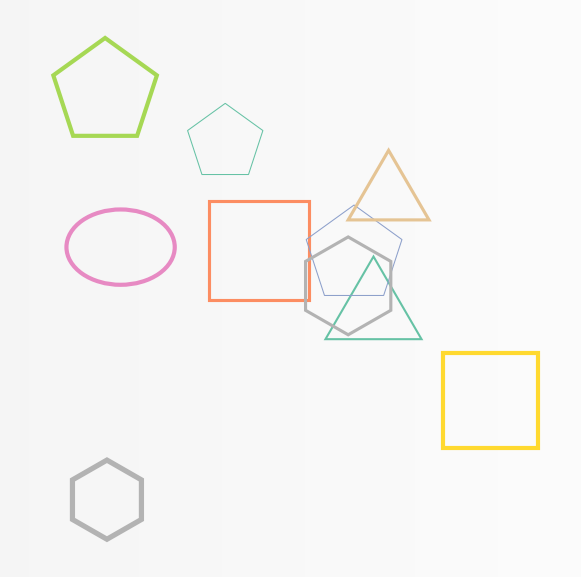[{"shape": "pentagon", "thickness": 0.5, "radius": 0.34, "center": [0.387, 0.752]}, {"shape": "triangle", "thickness": 1, "radius": 0.48, "center": [0.643, 0.46]}, {"shape": "square", "thickness": 1.5, "radius": 0.43, "center": [0.445, 0.566]}, {"shape": "pentagon", "thickness": 0.5, "radius": 0.43, "center": [0.609, 0.558]}, {"shape": "oval", "thickness": 2, "radius": 0.47, "center": [0.207, 0.571]}, {"shape": "pentagon", "thickness": 2, "radius": 0.47, "center": [0.181, 0.84]}, {"shape": "square", "thickness": 2, "radius": 0.41, "center": [0.844, 0.305]}, {"shape": "triangle", "thickness": 1.5, "radius": 0.4, "center": [0.669, 0.658]}, {"shape": "hexagon", "thickness": 2.5, "radius": 0.34, "center": [0.184, 0.134]}, {"shape": "hexagon", "thickness": 1.5, "radius": 0.42, "center": [0.599, 0.504]}]